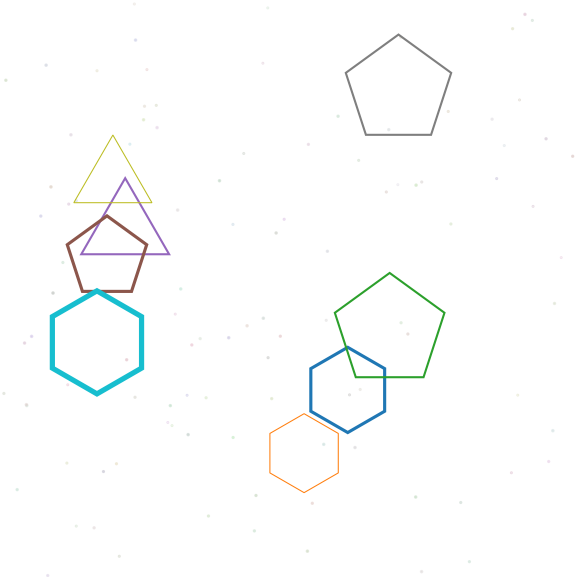[{"shape": "hexagon", "thickness": 1.5, "radius": 0.37, "center": [0.602, 0.324]}, {"shape": "hexagon", "thickness": 0.5, "radius": 0.34, "center": [0.527, 0.214]}, {"shape": "pentagon", "thickness": 1, "radius": 0.5, "center": [0.675, 0.427]}, {"shape": "triangle", "thickness": 1, "radius": 0.44, "center": [0.217, 0.603]}, {"shape": "pentagon", "thickness": 1.5, "radius": 0.36, "center": [0.185, 0.553]}, {"shape": "pentagon", "thickness": 1, "radius": 0.48, "center": [0.69, 0.843]}, {"shape": "triangle", "thickness": 0.5, "radius": 0.39, "center": [0.195, 0.687]}, {"shape": "hexagon", "thickness": 2.5, "radius": 0.45, "center": [0.168, 0.406]}]